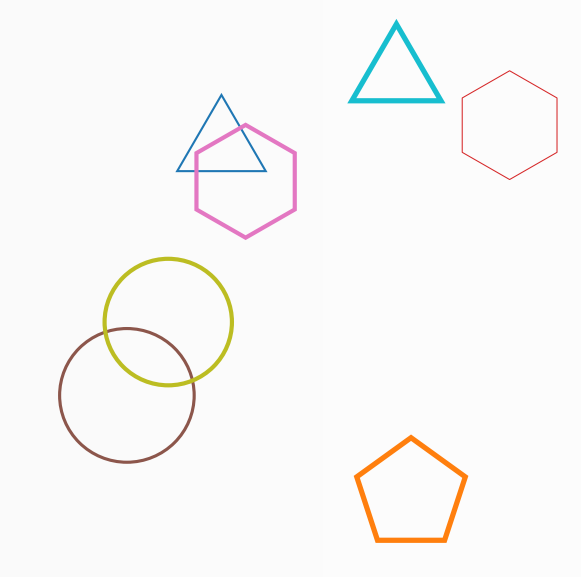[{"shape": "triangle", "thickness": 1, "radius": 0.44, "center": [0.381, 0.747]}, {"shape": "pentagon", "thickness": 2.5, "radius": 0.49, "center": [0.707, 0.143]}, {"shape": "hexagon", "thickness": 0.5, "radius": 0.47, "center": [0.877, 0.782]}, {"shape": "circle", "thickness": 1.5, "radius": 0.58, "center": [0.218, 0.314]}, {"shape": "hexagon", "thickness": 2, "radius": 0.49, "center": [0.423, 0.685]}, {"shape": "circle", "thickness": 2, "radius": 0.55, "center": [0.289, 0.441]}, {"shape": "triangle", "thickness": 2.5, "radius": 0.44, "center": [0.682, 0.869]}]